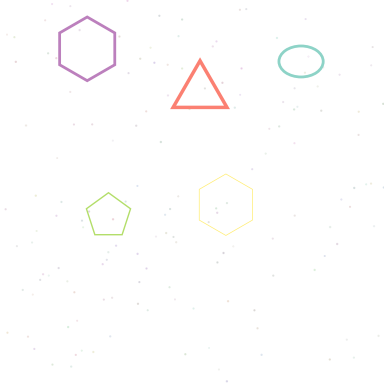[{"shape": "oval", "thickness": 2, "radius": 0.29, "center": [0.782, 0.84]}, {"shape": "triangle", "thickness": 2.5, "radius": 0.4, "center": [0.52, 0.761]}, {"shape": "pentagon", "thickness": 1, "radius": 0.3, "center": [0.282, 0.439]}, {"shape": "hexagon", "thickness": 2, "radius": 0.41, "center": [0.226, 0.873]}, {"shape": "hexagon", "thickness": 0.5, "radius": 0.4, "center": [0.587, 0.468]}]